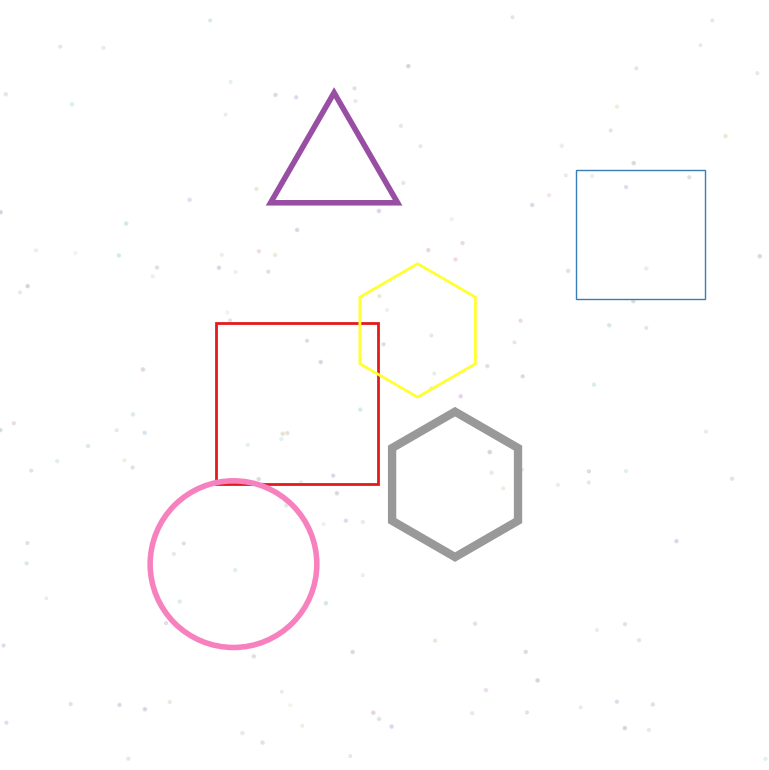[{"shape": "square", "thickness": 1, "radius": 0.53, "center": [0.385, 0.476]}, {"shape": "square", "thickness": 0.5, "radius": 0.42, "center": [0.832, 0.696]}, {"shape": "triangle", "thickness": 2, "radius": 0.48, "center": [0.434, 0.784]}, {"shape": "hexagon", "thickness": 1, "radius": 0.43, "center": [0.542, 0.571]}, {"shape": "circle", "thickness": 2, "radius": 0.54, "center": [0.303, 0.267]}, {"shape": "hexagon", "thickness": 3, "radius": 0.47, "center": [0.591, 0.371]}]